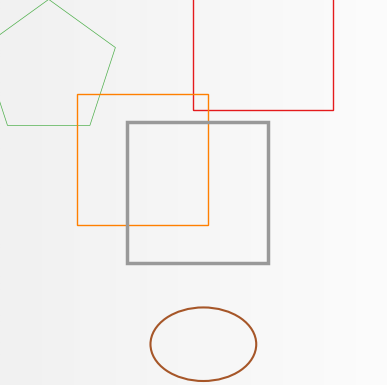[{"shape": "square", "thickness": 1, "radius": 0.9, "center": [0.678, 0.895]}, {"shape": "pentagon", "thickness": 0.5, "radius": 0.9, "center": [0.126, 0.821]}, {"shape": "square", "thickness": 1, "radius": 0.85, "center": [0.368, 0.586]}, {"shape": "oval", "thickness": 1.5, "radius": 0.68, "center": [0.525, 0.106]}, {"shape": "square", "thickness": 2.5, "radius": 0.91, "center": [0.51, 0.5]}]